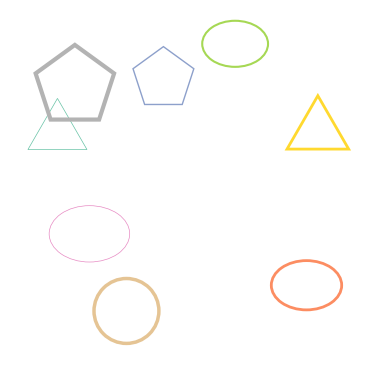[{"shape": "triangle", "thickness": 0.5, "radius": 0.44, "center": [0.149, 0.656]}, {"shape": "oval", "thickness": 2, "radius": 0.46, "center": [0.796, 0.259]}, {"shape": "pentagon", "thickness": 1, "radius": 0.42, "center": [0.424, 0.796]}, {"shape": "oval", "thickness": 0.5, "radius": 0.52, "center": [0.232, 0.393]}, {"shape": "oval", "thickness": 1.5, "radius": 0.43, "center": [0.611, 0.886]}, {"shape": "triangle", "thickness": 2, "radius": 0.46, "center": [0.826, 0.659]}, {"shape": "circle", "thickness": 2.5, "radius": 0.42, "center": [0.328, 0.192]}, {"shape": "pentagon", "thickness": 3, "radius": 0.54, "center": [0.194, 0.776]}]